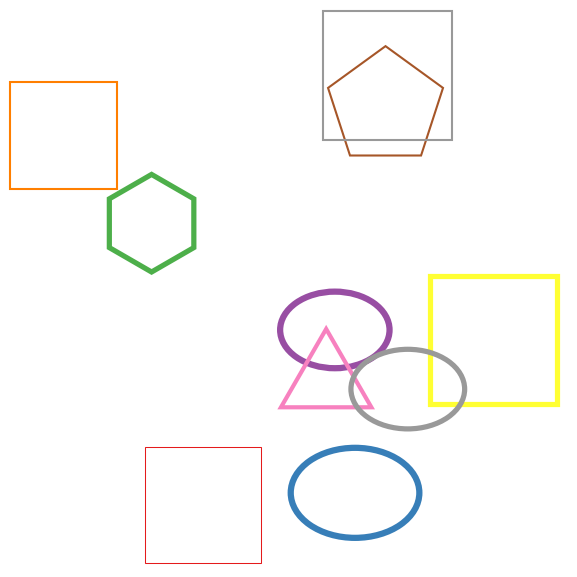[{"shape": "square", "thickness": 0.5, "radius": 0.5, "center": [0.352, 0.124]}, {"shape": "oval", "thickness": 3, "radius": 0.56, "center": [0.615, 0.146]}, {"shape": "hexagon", "thickness": 2.5, "radius": 0.42, "center": [0.262, 0.613]}, {"shape": "oval", "thickness": 3, "radius": 0.47, "center": [0.58, 0.428]}, {"shape": "square", "thickness": 1, "radius": 0.46, "center": [0.11, 0.765]}, {"shape": "square", "thickness": 2.5, "radius": 0.55, "center": [0.855, 0.41]}, {"shape": "pentagon", "thickness": 1, "radius": 0.52, "center": [0.668, 0.815]}, {"shape": "triangle", "thickness": 2, "radius": 0.45, "center": [0.565, 0.339]}, {"shape": "oval", "thickness": 2.5, "radius": 0.49, "center": [0.706, 0.325]}, {"shape": "square", "thickness": 1, "radius": 0.56, "center": [0.671, 0.868]}]